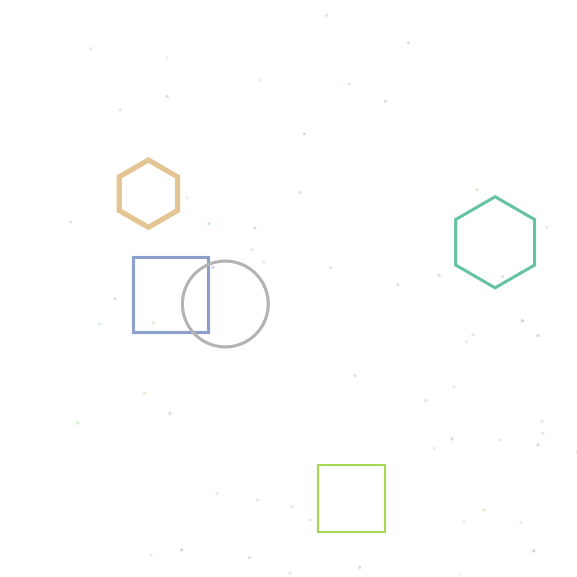[{"shape": "hexagon", "thickness": 1.5, "radius": 0.39, "center": [0.857, 0.58]}, {"shape": "square", "thickness": 1.5, "radius": 0.32, "center": [0.295, 0.489]}, {"shape": "square", "thickness": 1, "radius": 0.29, "center": [0.608, 0.135]}, {"shape": "hexagon", "thickness": 2.5, "radius": 0.29, "center": [0.257, 0.664]}, {"shape": "circle", "thickness": 1.5, "radius": 0.37, "center": [0.39, 0.473]}]